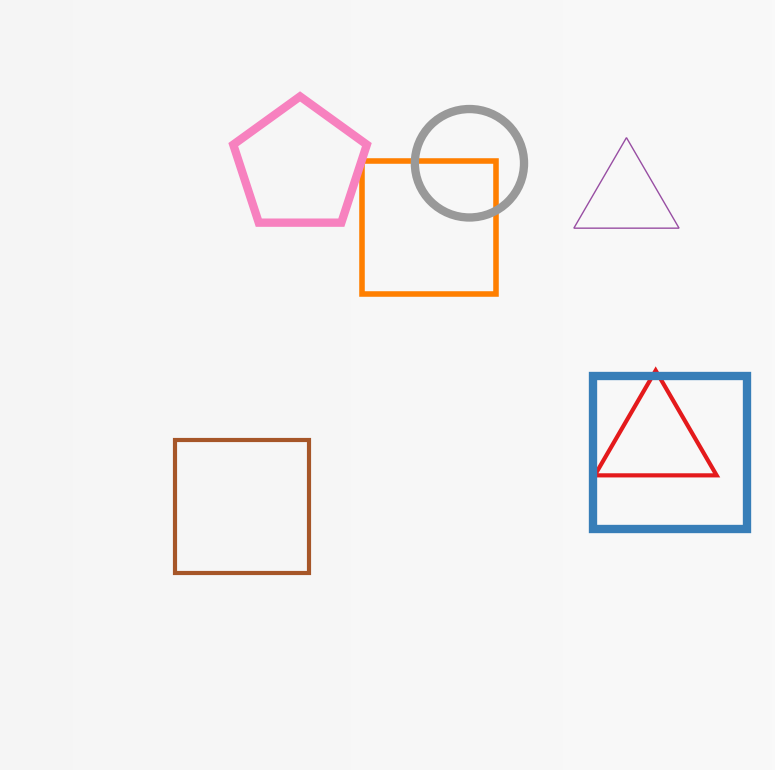[{"shape": "triangle", "thickness": 1.5, "radius": 0.45, "center": [0.846, 0.428]}, {"shape": "square", "thickness": 3, "radius": 0.5, "center": [0.865, 0.412]}, {"shape": "triangle", "thickness": 0.5, "radius": 0.39, "center": [0.808, 0.743]}, {"shape": "square", "thickness": 2, "radius": 0.43, "center": [0.554, 0.705]}, {"shape": "square", "thickness": 1.5, "radius": 0.43, "center": [0.312, 0.342]}, {"shape": "pentagon", "thickness": 3, "radius": 0.45, "center": [0.387, 0.784]}, {"shape": "circle", "thickness": 3, "radius": 0.35, "center": [0.606, 0.788]}]